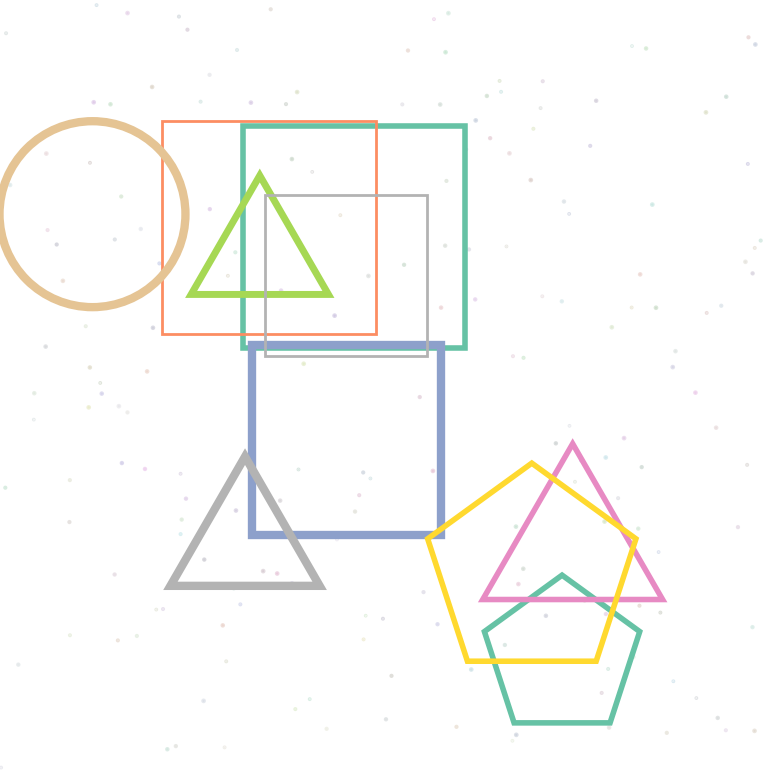[{"shape": "pentagon", "thickness": 2, "radius": 0.53, "center": [0.73, 0.147]}, {"shape": "square", "thickness": 2, "radius": 0.72, "center": [0.46, 0.693]}, {"shape": "square", "thickness": 1, "radius": 0.69, "center": [0.35, 0.705]}, {"shape": "square", "thickness": 3, "radius": 0.62, "center": [0.45, 0.428]}, {"shape": "triangle", "thickness": 2, "radius": 0.67, "center": [0.744, 0.289]}, {"shape": "triangle", "thickness": 2.5, "radius": 0.51, "center": [0.337, 0.669]}, {"shape": "pentagon", "thickness": 2, "radius": 0.71, "center": [0.691, 0.256]}, {"shape": "circle", "thickness": 3, "radius": 0.6, "center": [0.12, 0.722]}, {"shape": "triangle", "thickness": 3, "radius": 0.56, "center": [0.318, 0.295]}, {"shape": "square", "thickness": 1, "radius": 0.52, "center": [0.449, 0.642]}]